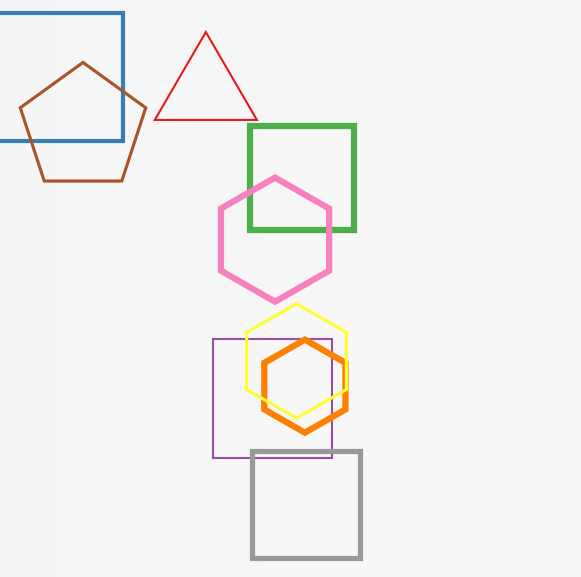[{"shape": "triangle", "thickness": 1, "radius": 0.51, "center": [0.354, 0.842]}, {"shape": "square", "thickness": 2, "radius": 0.55, "center": [0.1, 0.866]}, {"shape": "square", "thickness": 3, "radius": 0.45, "center": [0.52, 0.691]}, {"shape": "square", "thickness": 1, "radius": 0.52, "center": [0.469, 0.309]}, {"shape": "hexagon", "thickness": 3, "radius": 0.4, "center": [0.525, 0.33]}, {"shape": "hexagon", "thickness": 1.5, "radius": 0.5, "center": [0.51, 0.374]}, {"shape": "pentagon", "thickness": 1.5, "radius": 0.57, "center": [0.143, 0.777]}, {"shape": "hexagon", "thickness": 3, "radius": 0.54, "center": [0.473, 0.584]}, {"shape": "square", "thickness": 2.5, "radius": 0.46, "center": [0.527, 0.125]}]